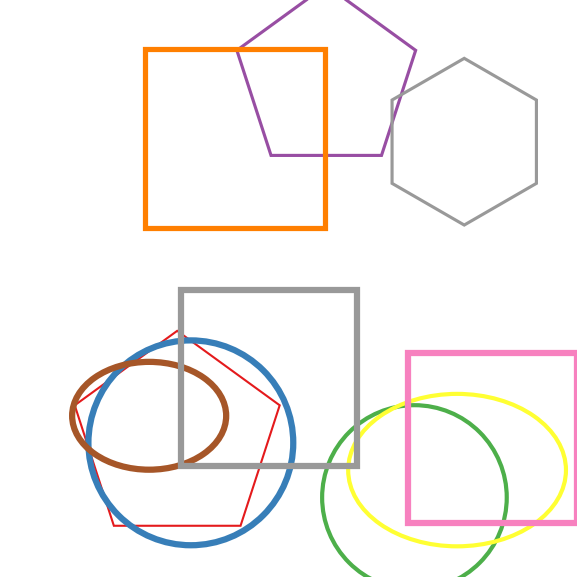[{"shape": "pentagon", "thickness": 1, "radius": 0.93, "center": [0.307, 0.24]}, {"shape": "circle", "thickness": 3, "radius": 0.89, "center": [0.33, 0.232]}, {"shape": "circle", "thickness": 2, "radius": 0.8, "center": [0.718, 0.138]}, {"shape": "pentagon", "thickness": 1.5, "radius": 0.81, "center": [0.565, 0.862]}, {"shape": "square", "thickness": 2.5, "radius": 0.78, "center": [0.407, 0.759]}, {"shape": "oval", "thickness": 2, "radius": 0.94, "center": [0.791, 0.185]}, {"shape": "oval", "thickness": 3, "radius": 0.67, "center": [0.258, 0.279]}, {"shape": "square", "thickness": 3, "radius": 0.73, "center": [0.853, 0.24]}, {"shape": "hexagon", "thickness": 1.5, "radius": 0.72, "center": [0.804, 0.754]}, {"shape": "square", "thickness": 3, "radius": 0.76, "center": [0.466, 0.344]}]